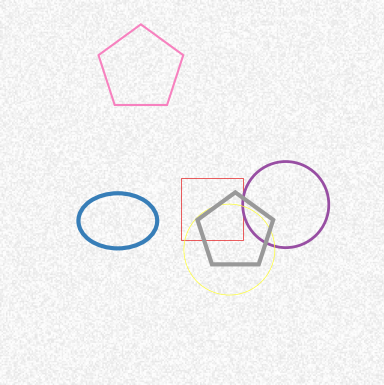[{"shape": "square", "thickness": 0.5, "radius": 0.4, "center": [0.55, 0.458]}, {"shape": "oval", "thickness": 3, "radius": 0.51, "center": [0.306, 0.426]}, {"shape": "circle", "thickness": 2, "radius": 0.56, "center": [0.742, 0.469]}, {"shape": "circle", "thickness": 0.5, "radius": 0.59, "center": [0.596, 0.352]}, {"shape": "pentagon", "thickness": 1.5, "radius": 0.58, "center": [0.366, 0.821]}, {"shape": "pentagon", "thickness": 3, "radius": 0.52, "center": [0.611, 0.397]}]